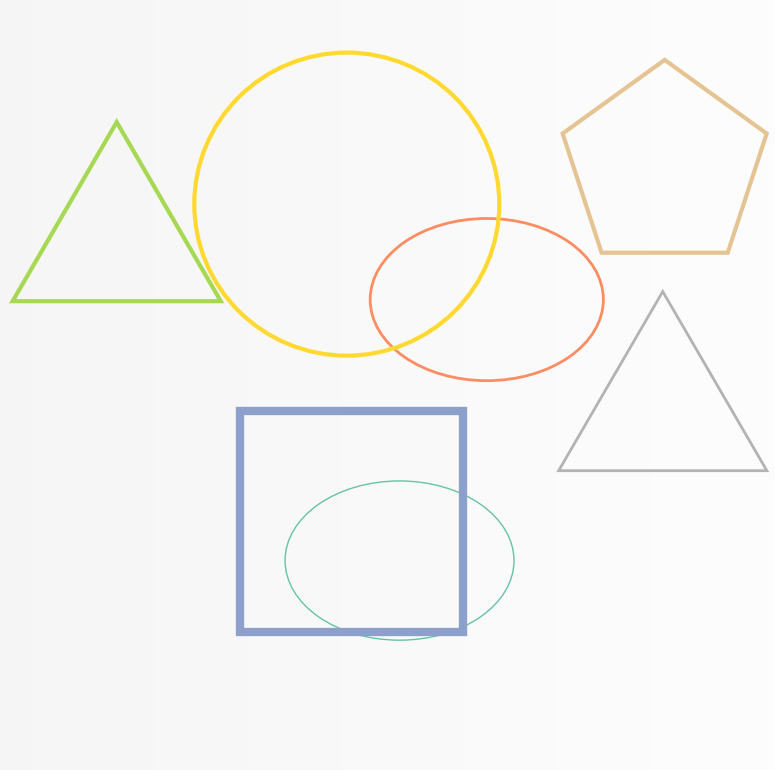[{"shape": "oval", "thickness": 0.5, "radius": 0.74, "center": [0.516, 0.272]}, {"shape": "oval", "thickness": 1, "radius": 0.75, "center": [0.628, 0.611]}, {"shape": "square", "thickness": 3, "radius": 0.72, "center": [0.454, 0.323]}, {"shape": "triangle", "thickness": 1.5, "radius": 0.78, "center": [0.151, 0.686]}, {"shape": "circle", "thickness": 1.5, "radius": 0.98, "center": [0.447, 0.735]}, {"shape": "pentagon", "thickness": 1.5, "radius": 0.69, "center": [0.858, 0.784]}, {"shape": "triangle", "thickness": 1, "radius": 0.78, "center": [0.855, 0.466]}]